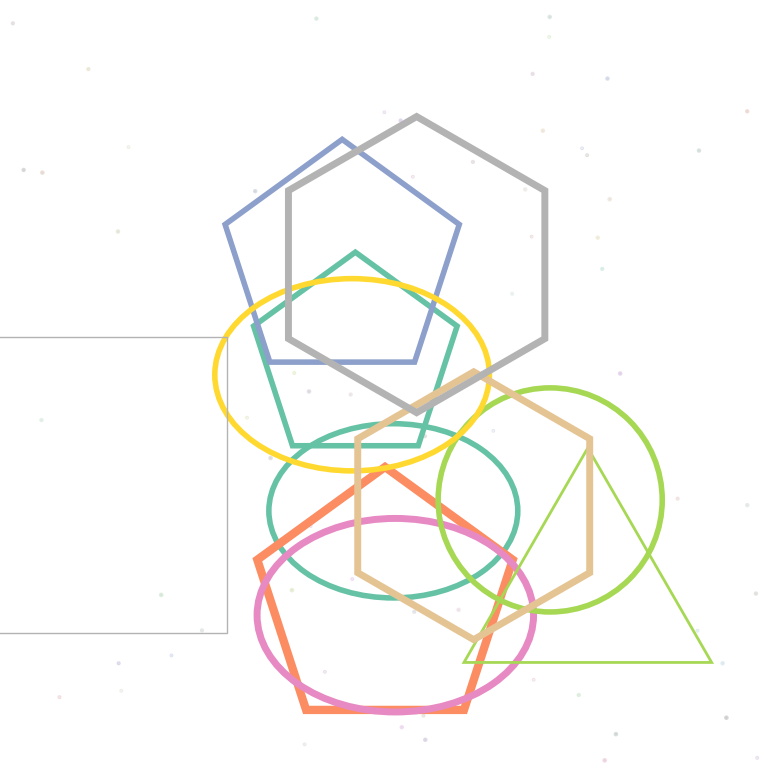[{"shape": "oval", "thickness": 2, "radius": 0.81, "center": [0.511, 0.337]}, {"shape": "pentagon", "thickness": 2, "radius": 0.69, "center": [0.461, 0.534]}, {"shape": "pentagon", "thickness": 3, "radius": 0.87, "center": [0.5, 0.219]}, {"shape": "pentagon", "thickness": 2, "radius": 0.8, "center": [0.444, 0.659]}, {"shape": "oval", "thickness": 2.5, "radius": 0.9, "center": [0.513, 0.201]}, {"shape": "triangle", "thickness": 1, "radius": 0.93, "center": [0.763, 0.233]}, {"shape": "circle", "thickness": 2, "radius": 0.73, "center": [0.715, 0.351]}, {"shape": "oval", "thickness": 2, "radius": 0.89, "center": [0.457, 0.513]}, {"shape": "hexagon", "thickness": 2.5, "radius": 0.87, "center": [0.615, 0.343]}, {"shape": "square", "thickness": 0.5, "radius": 0.96, "center": [0.102, 0.37]}, {"shape": "hexagon", "thickness": 2.5, "radius": 0.96, "center": [0.541, 0.656]}]